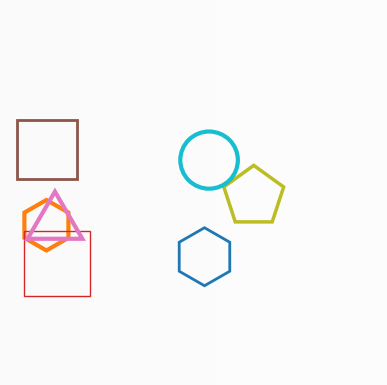[{"shape": "hexagon", "thickness": 2, "radius": 0.38, "center": [0.528, 0.333]}, {"shape": "hexagon", "thickness": 3, "radius": 0.33, "center": [0.12, 0.415]}, {"shape": "square", "thickness": 1, "radius": 0.43, "center": [0.148, 0.316]}, {"shape": "square", "thickness": 2, "radius": 0.38, "center": [0.121, 0.611]}, {"shape": "triangle", "thickness": 3, "radius": 0.41, "center": [0.142, 0.421]}, {"shape": "pentagon", "thickness": 2.5, "radius": 0.41, "center": [0.655, 0.489]}, {"shape": "circle", "thickness": 3, "radius": 0.37, "center": [0.54, 0.584]}]